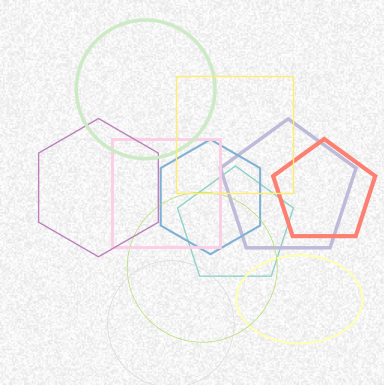[{"shape": "pentagon", "thickness": 1, "radius": 0.79, "center": [0.612, 0.411]}, {"shape": "oval", "thickness": 1.5, "radius": 0.82, "center": [0.778, 0.222]}, {"shape": "pentagon", "thickness": 2.5, "radius": 0.93, "center": [0.749, 0.506]}, {"shape": "pentagon", "thickness": 3, "radius": 0.7, "center": [0.842, 0.499]}, {"shape": "hexagon", "thickness": 1.5, "radius": 0.75, "center": [0.547, 0.489]}, {"shape": "circle", "thickness": 0.5, "radius": 0.97, "center": [0.525, 0.306]}, {"shape": "square", "thickness": 2, "radius": 0.7, "center": [0.43, 0.498]}, {"shape": "circle", "thickness": 0.5, "radius": 0.82, "center": [0.444, 0.158]}, {"shape": "hexagon", "thickness": 1, "radius": 0.9, "center": [0.256, 0.513]}, {"shape": "circle", "thickness": 2.5, "radius": 0.9, "center": [0.378, 0.768]}, {"shape": "square", "thickness": 1, "radius": 0.76, "center": [0.61, 0.651]}]